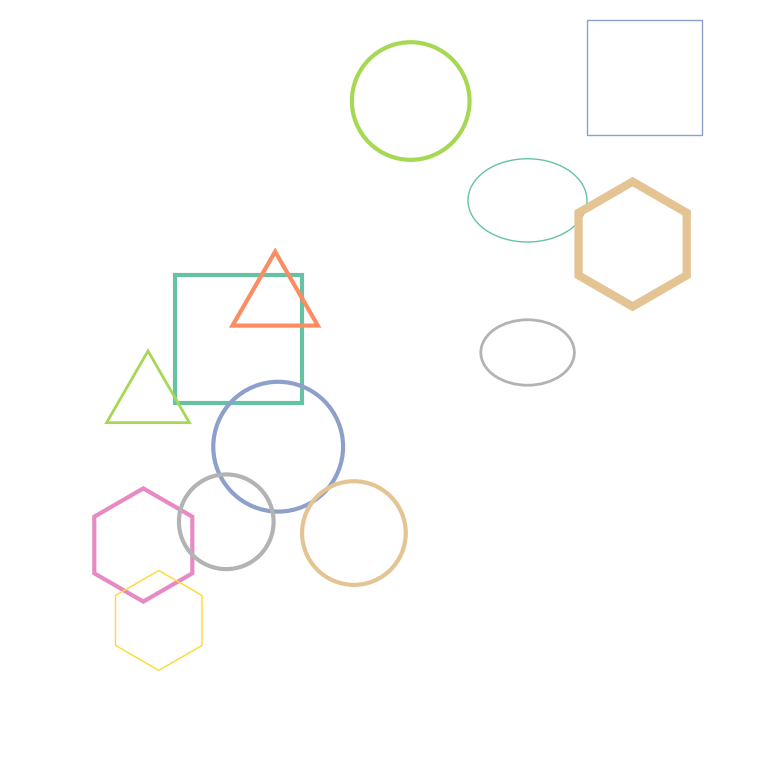[{"shape": "oval", "thickness": 0.5, "radius": 0.39, "center": [0.685, 0.74]}, {"shape": "square", "thickness": 1.5, "radius": 0.42, "center": [0.31, 0.559]}, {"shape": "triangle", "thickness": 1.5, "radius": 0.32, "center": [0.357, 0.609]}, {"shape": "square", "thickness": 0.5, "radius": 0.37, "center": [0.837, 0.899]}, {"shape": "circle", "thickness": 1.5, "radius": 0.42, "center": [0.361, 0.42]}, {"shape": "hexagon", "thickness": 1.5, "radius": 0.37, "center": [0.186, 0.292]}, {"shape": "triangle", "thickness": 1, "radius": 0.31, "center": [0.192, 0.482]}, {"shape": "circle", "thickness": 1.5, "radius": 0.38, "center": [0.533, 0.869]}, {"shape": "hexagon", "thickness": 0.5, "radius": 0.32, "center": [0.206, 0.194]}, {"shape": "circle", "thickness": 1.5, "radius": 0.34, "center": [0.46, 0.308]}, {"shape": "hexagon", "thickness": 3, "radius": 0.41, "center": [0.822, 0.683]}, {"shape": "oval", "thickness": 1, "radius": 0.3, "center": [0.685, 0.542]}, {"shape": "circle", "thickness": 1.5, "radius": 0.31, "center": [0.294, 0.322]}]